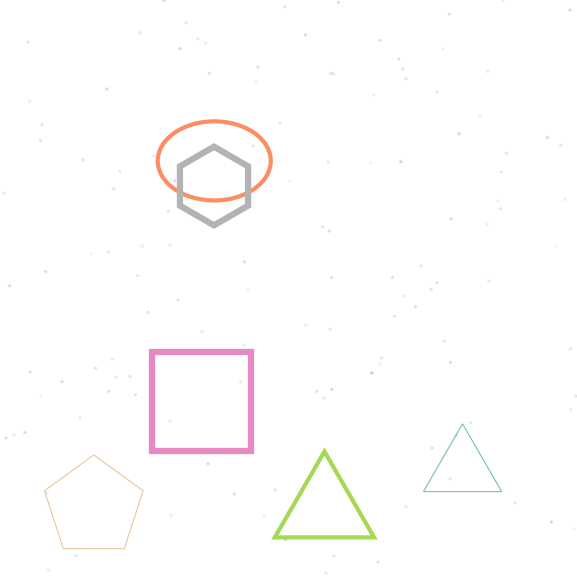[{"shape": "triangle", "thickness": 0.5, "radius": 0.39, "center": [0.801, 0.187]}, {"shape": "oval", "thickness": 2, "radius": 0.49, "center": [0.371, 0.721]}, {"shape": "square", "thickness": 3, "radius": 0.43, "center": [0.349, 0.304]}, {"shape": "triangle", "thickness": 2, "radius": 0.5, "center": [0.562, 0.118]}, {"shape": "pentagon", "thickness": 0.5, "radius": 0.45, "center": [0.162, 0.122]}, {"shape": "hexagon", "thickness": 3, "radius": 0.34, "center": [0.371, 0.677]}]